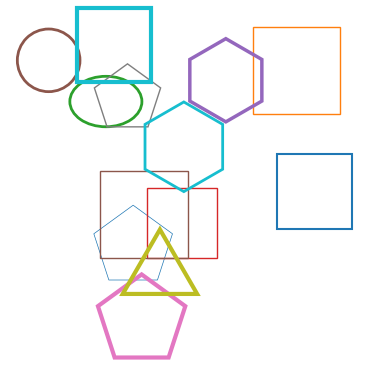[{"shape": "pentagon", "thickness": 0.5, "radius": 0.54, "center": [0.346, 0.36]}, {"shape": "square", "thickness": 1.5, "radius": 0.49, "center": [0.818, 0.503]}, {"shape": "square", "thickness": 1, "radius": 0.57, "center": [0.77, 0.816]}, {"shape": "oval", "thickness": 2, "radius": 0.47, "center": [0.275, 0.736]}, {"shape": "square", "thickness": 1, "radius": 0.46, "center": [0.473, 0.421]}, {"shape": "hexagon", "thickness": 2.5, "radius": 0.54, "center": [0.587, 0.792]}, {"shape": "circle", "thickness": 2, "radius": 0.41, "center": [0.126, 0.843]}, {"shape": "square", "thickness": 1, "radius": 0.57, "center": [0.374, 0.443]}, {"shape": "pentagon", "thickness": 3, "radius": 0.6, "center": [0.368, 0.168]}, {"shape": "pentagon", "thickness": 1, "radius": 0.45, "center": [0.331, 0.744]}, {"shape": "triangle", "thickness": 3, "radius": 0.56, "center": [0.415, 0.292]}, {"shape": "hexagon", "thickness": 2, "radius": 0.58, "center": [0.478, 0.619]}, {"shape": "square", "thickness": 3, "radius": 0.48, "center": [0.296, 0.883]}]